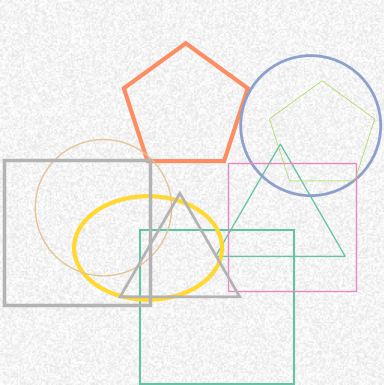[{"shape": "triangle", "thickness": 1, "radius": 0.97, "center": [0.728, 0.431]}, {"shape": "square", "thickness": 1.5, "radius": 1.0, "center": [0.565, 0.203]}, {"shape": "pentagon", "thickness": 3, "radius": 0.85, "center": [0.483, 0.718]}, {"shape": "circle", "thickness": 2, "radius": 0.91, "center": [0.807, 0.674]}, {"shape": "square", "thickness": 1, "radius": 0.83, "center": [0.758, 0.411]}, {"shape": "pentagon", "thickness": 0.5, "radius": 0.72, "center": [0.837, 0.646]}, {"shape": "oval", "thickness": 3, "radius": 0.96, "center": [0.385, 0.356]}, {"shape": "circle", "thickness": 1, "radius": 0.89, "center": [0.269, 0.461]}, {"shape": "triangle", "thickness": 2, "radius": 0.9, "center": [0.467, 0.319]}, {"shape": "square", "thickness": 2.5, "radius": 0.95, "center": [0.201, 0.396]}]